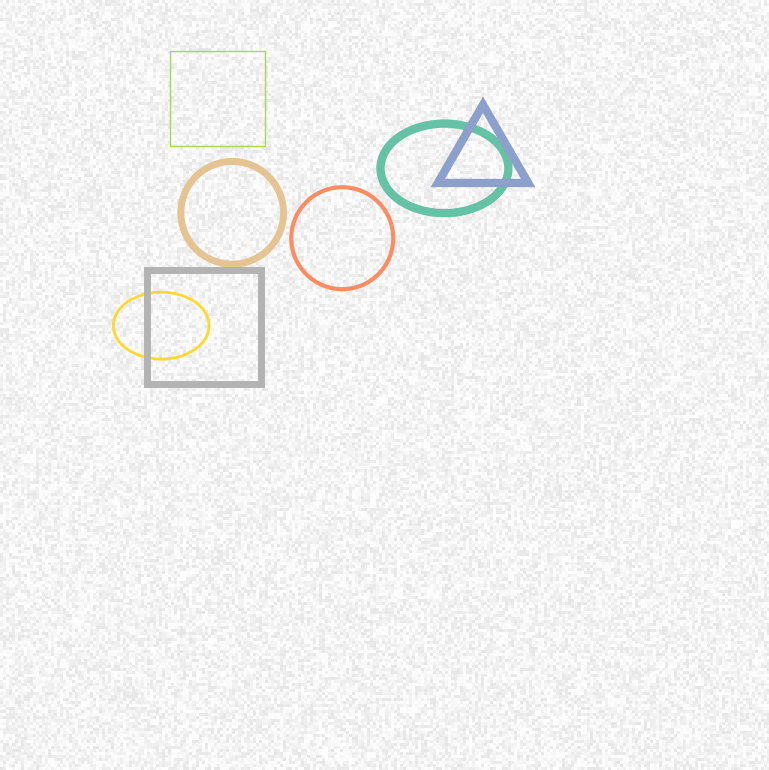[{"shape": "oval", "thickness": 3, "radius": 0.42, "center": [0.577, 0.781]}, {"shape": "circle", "thickness": 1.5, "radius": 0.33, "center": [0.444, 0.691]}, {"shape": "triangle", "thickness": 3, "radius": 0.34, "center": [0.627, 0.796]}, {"shape": "square", "thickness": 0.5, "radius": 0.31, "center": [0.282, 0.872]}, {"shape": "oval", "thickness": 1, "radius": 0.31, "center": [0.209, 0.577]}, {"shape": "circle", "thickness": 2.5, "radius": 0.33, "center": [0.302, 0.724]}, {"shape": "square", "thickness": 2.5, "radius": 0.37, "center": [0.265, 0.576]}]